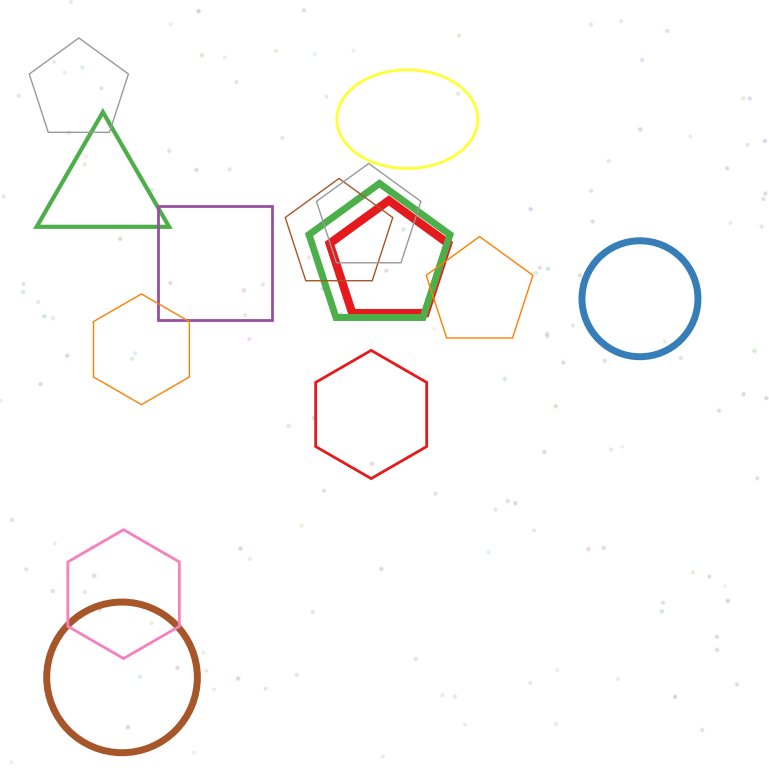[{"shape": "hexagon", "thickness": 1, "radius": 0.42, "center": [0.482, 0.462]}, {"shape": "pentagon", "thickness": 3, "radius": 0.4, "center": [0.505, 0.659]}, {"shape": "circle", "thickness": 2.5, "radius": 0.38, "center": [0.831, 0.612]}, {"shape": "triangle", "thickness": 1.5, "radius": 0.5, "center": [0.134, 0.755]}, {"shape": "pentagon", "thickness": 2.5, "radius": 0.48, "center": [0.493, 0.666]}, {"shape": "square", "thickness": 1, "radius": 0.37, "center": [0.279, 0.659]}, {"shape": "pentagon", "thickness": 0.5, "radius": 0.36, "center": [0.623, 0.62]}, {"shape": "hexagon", "thickness": 0.5, "radius": 0.36, "center": [0.184, 0.546]}, {"shape": "oval", "thickness": 1, "radius": 0.46, "center": [0.529, 0.845]}, {"shape": "circle", "thickness": 2.5, "radius": 0.49, "center": [0.158, 0.12]}, {"shape": "pentagon", "thickness": 0.5, "radius": 0.37, "center": [0.44, 0.695]}, {"shape": "hexagon", "thickness": 1, "radius": 0.42, "center": [0.16, 0.228]}, {"shape": "pentagon", "thickness": 0.5, "radius": 0.34, "center": [0.102, 0.883]}, {"shape": "pentagon", "thickness": 0.5, "radius": 0.36, "center": [0.479, 0.716]}]